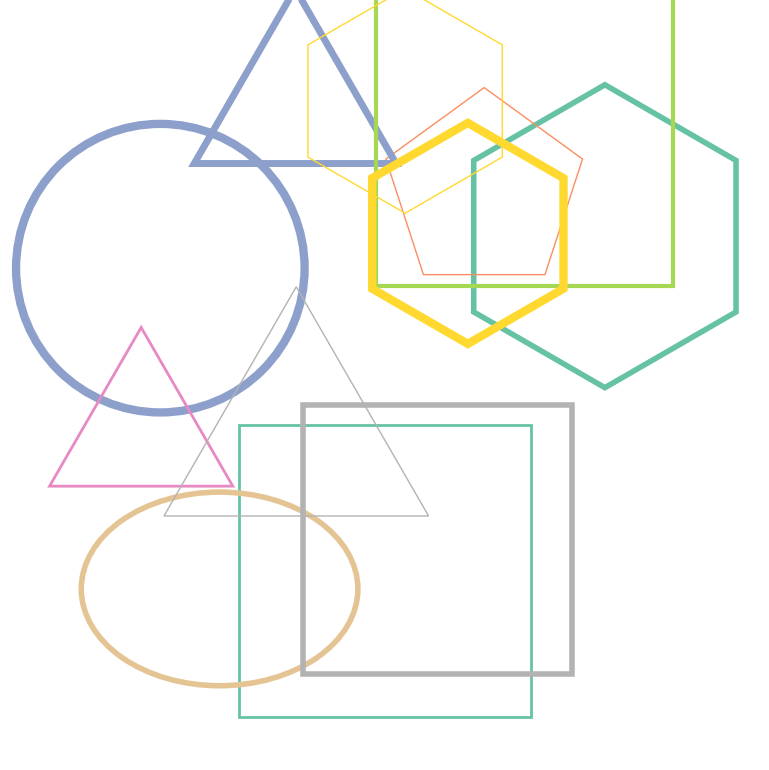[{"shape": "hexagon", "thickness": 2, "radius": 0.98, "center": [0.786, 0.693]}, {"shape": "square", "thickness": 1, "radius": 0.95, "center": [0.5, 0.258]}, {"shape": "pentagon", "thickness": 0.5, "radius": 0.67, "center": [0.629, 0.752]}, {"shape": "triangle", "thickness": 2.5, "radius": 0.76, "center": [0.383, 0.863]}, {"shape": "circle", "thickness": 3, "radius": 0.94, "center": [0.208, 0.652]}, {"shape": "triangle", "thickness": 1, "radius": 0.69, "center": [0.183, 0.437]}, {"shape": "square", "thickness": 1.5, "radius": 0.96, "center": [0.681, 0.821]}, {"shape": "hexagon", "thickness": 3, "radius": 0.72, "center": [0.608, 0.697]}, {"shape": "hexagon", "thickness": 0.5, "radius": 0.73, "center": [0.526, 0.869]}, {"shape": "oval", "thickness": 2, "radius": 0.9, "center": [0.285, 0.235]}, {"shape": "triangle", "thickness": 0.5, "radius": 0.99, "center": [0.385, 0.429]}, {"shape": "square", "thickness": 2, "radius": 0.87, "center": [0.568, 0.299]}]